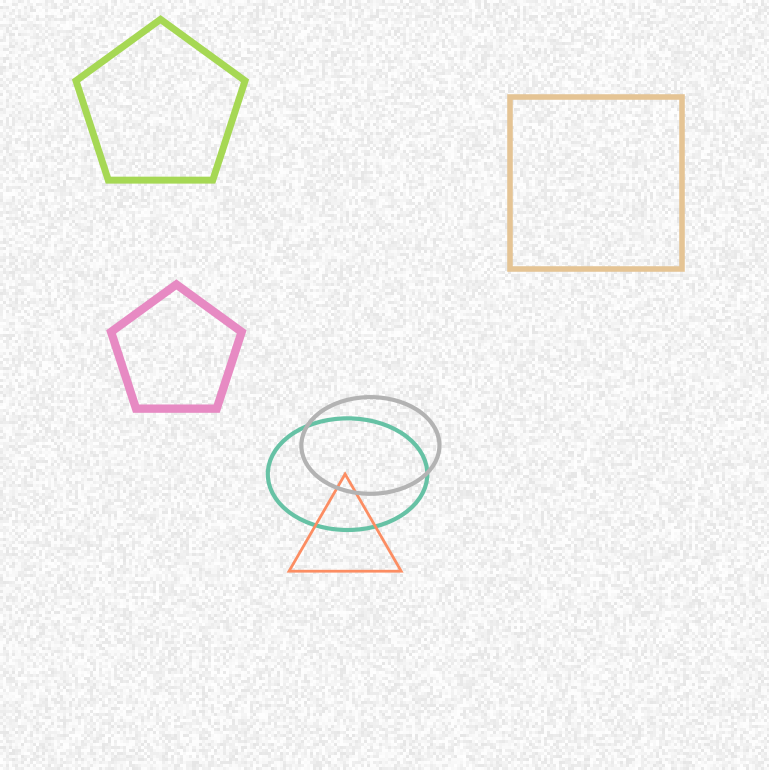[{"shape": "oval", "thickness": 1.5, "radius": 0.52, "center": [0.451, 0.384]}, {"shape": "triangle", "thickness": 1, "radius": 0.42, "center": [0.448, 0.3]}, {"shape": "pentagon", "thickness": 3, "radius": 0.45, "center": [0.229, 0.541]}, {"shape": "pentagon", "thickness": 2.5, "radius": 0.58, "center": [0.208, 0.859]}, {"shape": "square", "thickness": 2, "radius": 0.56, "center": [0.774, 0.762]}, {"shape": "oval", "thickness": 1.5, "radius": 0.45, "center": [0.481, 0.421]}]